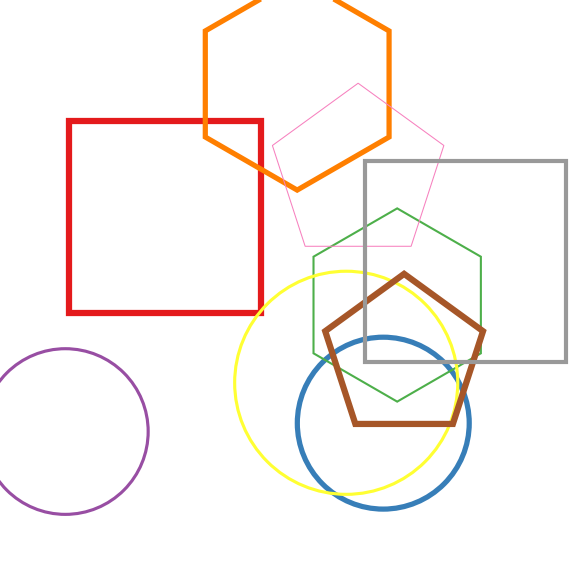[{"shape": "square", "thickness": 3, "radius": 0.83, "center": [0.286, 0.623]}, {"shape": "circle", "thickness": 2.5, "radius": 0.74, "center": [0.664, 0.266]}, {"shape": "hexagon", "thickness": 1, "radius": 0.84, "center": [0.688, 0.471]}, {"shape": "circle", "thickness": 1.5, "radius": 0.72, "center": [0.113, 0.252]}, {"shape": "hexagon", "thickness": 2.5, "radius": 0.92, "center": [0.515, 0.854]}, {"shape": "circle", "thickness": 1.5, "radius": 0.97, "center": [0.6, 0.336]}, {"shape": "pentagon", "thickness": 3, "radius": 0.72, "center": [0.7, 0.381]}, {"shape": "pentagon", "thickness": 0.5, "radius": 0.78, "center": [0.62, 0.699]}, {"shape": "square", "thickness": 2, "radius": 0.87, "center": [0.807, 0.546]}]